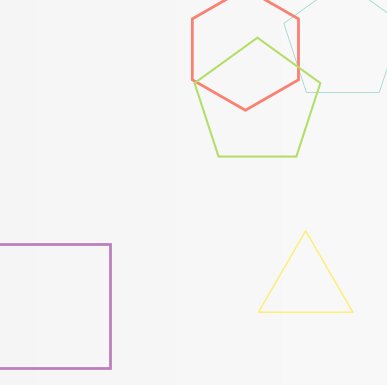[{"shape": "pentagon", "thickness": 0.5, "radius": 0.8, "center": [0.885, 0.89]}, {"shape": "hexagon", "thickness": 2, "radius": 0.79, "center": [0.633, 0.872]}, {"shape": "pentagon", "thickness": 1.5, "radius": 0.85, "center": [0.664, 0.731]}, {"shape": "square", "thickness": 2, "radius": 0.8, "center": [0.124, 0.204]}, {"shape": "triangle", "thickness": 1, "radius": 0.7, "center": [0.789, 0.259]}]